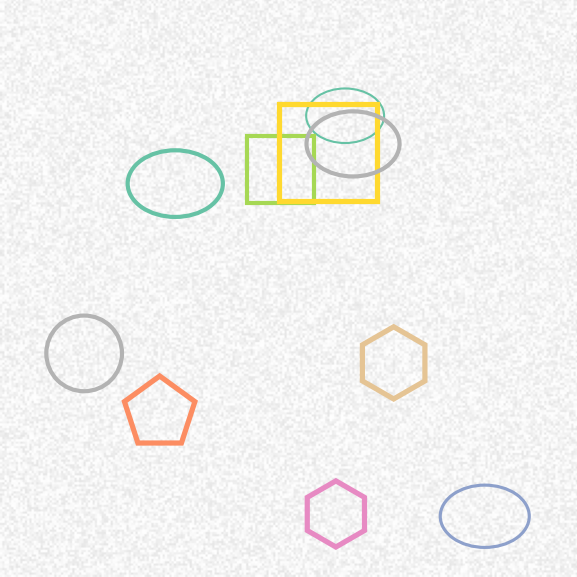[{"shape": "oval", "thickness": 1, "radius": 0.34, "center": [0.598, 0.799]}, {"shape": "oval", "thickness": 2, "radius": 0.41, "center": [0.303, 0.681]}, {"shape": "pentagon", "thickness": 2.5, "radius": 0.32, "center": [0.276, 0.284]}, {"shape": "oval", "thickness": 1.5, "radius": 0.39, "center": [0.839, 0.105]}, {"shape": "hexagon", "thickness": 2.5, "radius": 0.29, "center": [0.582, 0.109]}, {"shape": "square", "thickness": 2, "radius": 0.29, "center": [0.485, 0.706]}, {"shape": "square", "thickness": 2.5, "radius": 0.42, "center": [0.568, 0.735]}, {"shape": "hexagon", "thickness": 2.5, "radius": 0.31, "center": [0.682, 0.371]}, {"shape": "oval", "thickness": 2, "radius": 0.4, "center": [0.611, 0.75]}, {"shape": "circle", "thickness": 2, "radius": 0.33, "center": [0.146, 0.387]}]